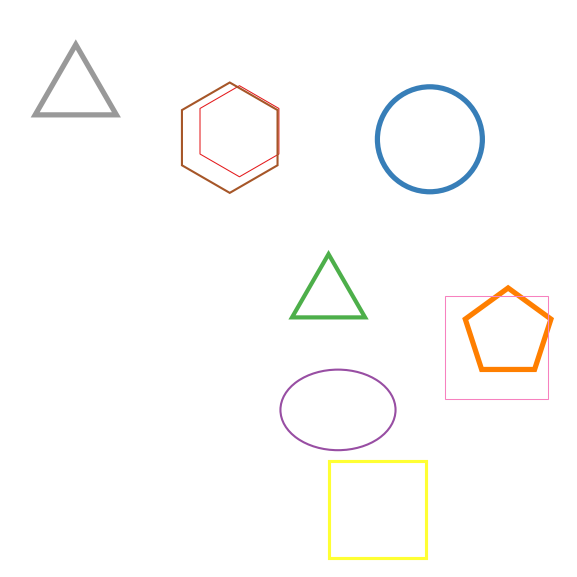[{"shape": "hexagon", "thickness": 0.5, "radius": 0.39, "center": [0.415, 0.772]}, {"shape": "circle", "thickness": 2.5, "radius": 0.45, "center": [0.744, 0.758]}, {"shape": "triangle", "thickness": 2, "radius": 0.37, "center": [0.569, 0.486]}, {"shape": "oval", "thickness": 1, "radius": 0.5, "center": [0.585, 0.289]}, {"shape": "pentagon", "thickness": 2.5, "radius": 0.39, "center": [0.88, 0.422]}, {"shape": "square", "thickness": 1.5, "radius": 0.42, "center": [0.653, 0.118]}, {"shape": "hexagon", "thickness": 1, "radius": 0.48, "center": [0.398, 0.761]}, {"shape": "square", "thickness": 0.5, "radius": 0.45, "center": [0.86, 0.397]}, {"shape": "triangle", "thickness": 2.5, "radius": 0.41, "center": [0.131, 0.841]}]